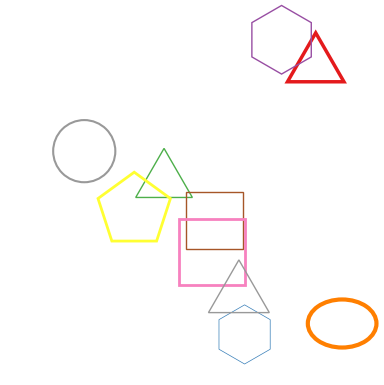[{"shape": "triangle", "thickness": 2.5, "radius": 0.42, "center": [0.82, 0.83]}, {"shape": "hexagon", "thickness": 0.5, "radius": 0.38, "center": [0.635, 0.131]}, {"shape": "triangle", "thickness": 1, "radius": 0.42, "center": [0.426, 0.53]}, {"shape": "hexagon", "thickness": 1, "radius": 0.45, "center": [0.731, 0.897]}, {"shape": "oval", "thickness": 3, "radius": 0.45, "center": [0.889, 0.16]}, {"shape": "pentagon", "thickness": 2, "radius": 0.49, "center": [0.349, 0.454]}, {"shape": "square", "thickness": 1, "radius": 0.37, "center": [0.557, 0.428]}, {"shape": "square", "thickness": 2, "radius": 0.43, "center": [0.55, 0.345]}, {"shape": "triangle", "thickness": 1, "radius": 0.46, "center": [0.62, 0.234]}, {"shape": "circle", "thickness": 1.5, "radius": 0.4, "center": [0.219, 0.607]}]